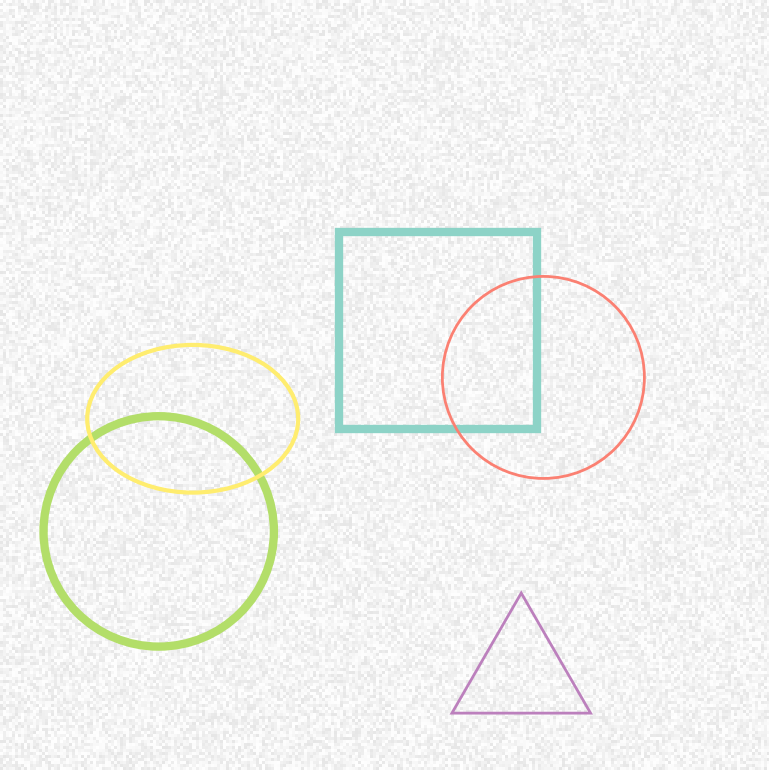[{"shape": "square", "thickness": 3, "radius": 0.64, "center": [0.568, 0.571]}, {"shape": "circle", "thickness": 1, "radius": 0.66, "center": [0.706, 0.51]}, {"shape": "circle", "thickness": 3, "radius": 0.75, "center": [0.206, 0.31]}, {"shape": "triangle", "thickness": 1, "radius": 0.52, "center": [0.677, 0.126]}, {"shape": "oval", "thickness": 1.5, "radius": 0.68, "center": [0.25, 0.456]}]